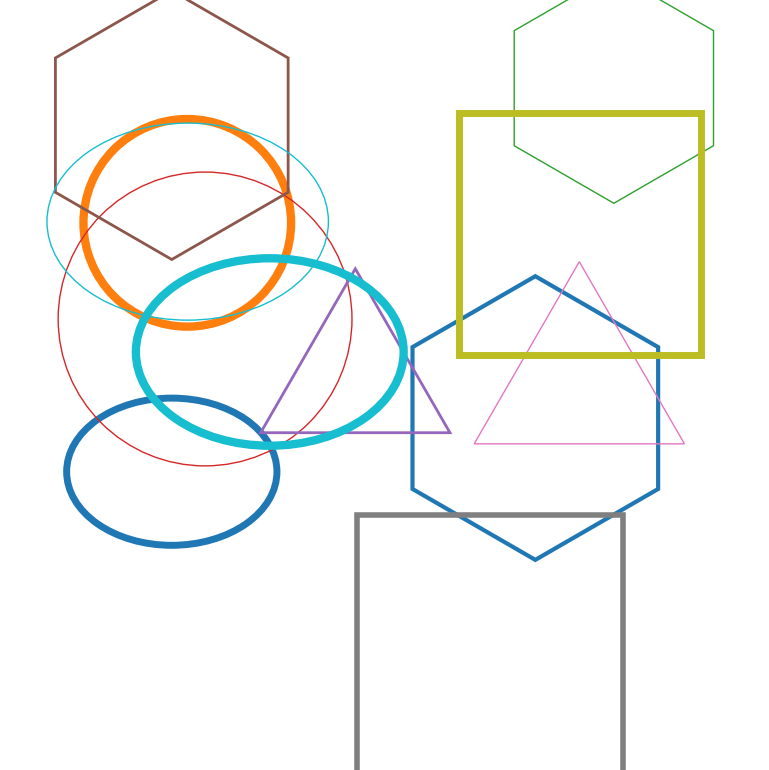[{"shape": "hexagon", "thickness": 1.5, "radius": 0.92, "center": [0.695, 0.457]}, {"shape": "oval", "thickness": 2.5, "radius": 0.68, "center": [0.223, 0.387]}, {"shape": "circle", "thickness": 3, "radius": 0.67, "center": [0.243, 0.711]}, {"shape": "hexagon", "thickness": 0.5, "radius": 0.75, "center": [0.797, 0.885]}, {"shape": "circle", "thickness": 0.5, "radius": 0.95, "center": [0.266, 0.586]}, {"shape": "triangle", "thickness": 1, "radius": 0.71, "center": [0.461, 0.509]}, {"shape": "hexagon", "thickness": 1, "radius": 0.87, "center": [0.223, 0.837]}, {"shape": "triangle", "thickness": 0.5, "radius": 0.79, "center": [0.752, 0.502]}, {"shape": "square", "thickness": 2, "radius": 0.86, "center": [0.636, 0.159]}, {"shape": "square", "thickness": 2.5, "radius": 0.78, "center": [0.753, 0.696]}, {"shape": "oval", "thickness": 0.5, "radius": 0.91, "center": [0.244, 0.712]}, {"shape": "oval", "thickness": 3, "radius": 0.87, "center": [0.35, 0.543]}]